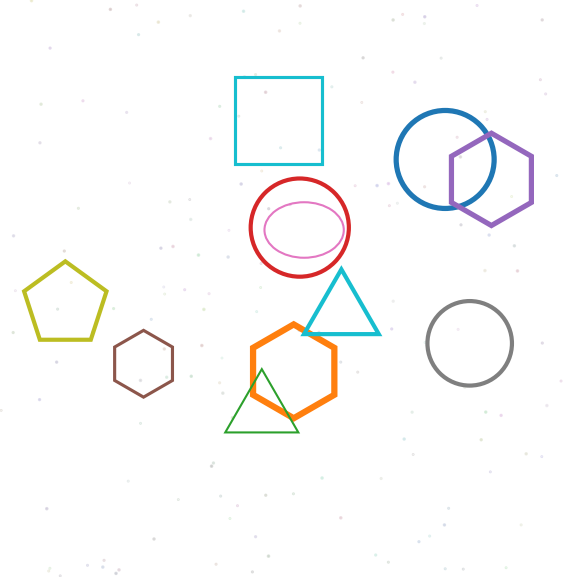[{"shape": "circle", "thickness": 2.5, "radius": 0.42, "center": [0.771, 0.723]}, {"shape": "hexagon", "thickness": 3, "radius": 0.41, "center": [0.509, 0.356]}, {"shape": "triangle", "thickness": 1, "radius": 0.37, "center": [0.453, 0.287]}, {"shape": "circle", "thickness": 2, "radius": 0.43, "center": [0.519, 0.605]}, {"shape": "hexagon", "thickness": 2.5, "radius": 0.4, "center": [0.851, 0.689]}, {"shape": "hexagon", "thickness": 1.5, "radius": 0.29, "center": [0.249, 0.369]}, {"shape": "oval", "thickness": 1, "radius": 0.34, "center": [0.527, 0.601]}, {"shape": "circle", "thickness": 2, "radius": 0.37, "center": [0.813, 0.405]}, {"shape": "pentagon", "thickness": 2, "radius": 0.38, "center": [0.113, 0.472]}, {"shape": "triangle", "thickness": 2, "radius": 0.37, "center": [0.591, 0.458]}, {"shape": "square", "thickness": 1.5, "radius": 0.38, "center": [0.483, 0.791]}]